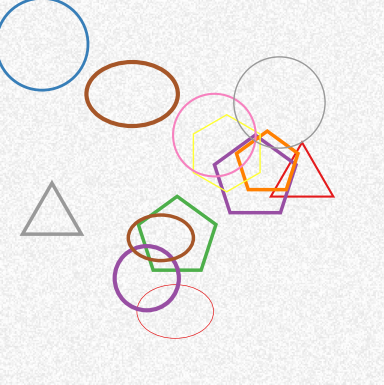[{"shape": "oval", "thickness": 0.5, "radius": 0.5, "center": [0.455, 0.191]}, {"shape": "triangle", "thickness": 1.5, "radius": 0.47, "center": [0.785, 0.536]}, {"shape": "circle", "thickness": 2, "radius": 0.6, "center": [0.109, 0.885]}, {"shape": "pentagon", "thickness": 2.5, "radius": 0.53, "center": [0.46, 0.384]}, {"shape": "circle", "thickness": 3, "radius": 0.42, "center": [0.381, 0.277]}, {"shape": "pentagon", "thickness": 2.5, "radius": 0.56, "center": [0.663, 0.538]}, {"shape": "pentagon", "thickness": 2.5, "radius": 0.42, "center": [0.694, 0.575]}, {"shape": "hexagon", "thickness": 1, "radius": 0.5, "center": [0.589, 0.602]}, {"shape": "oval", "thickness": 3, "radius": 0.59, "center": [0.343, 0.756]}, {"shape": "oval", "thickness": 2.5, "radius": 0.42, "center": [0.418, 0.382]}, {"shape": "circle", "thickness": 1.5, "radius": 0.54, "center": [0.557, 0.649]}, {"shape": "triangle", "thickness": 2.5, "radius": 0.44, "center": [0.135, 0.436]}, {"shape": "circle", "thickness": 1, "radius": 0.59, "center": [0.726, 0.734]}]